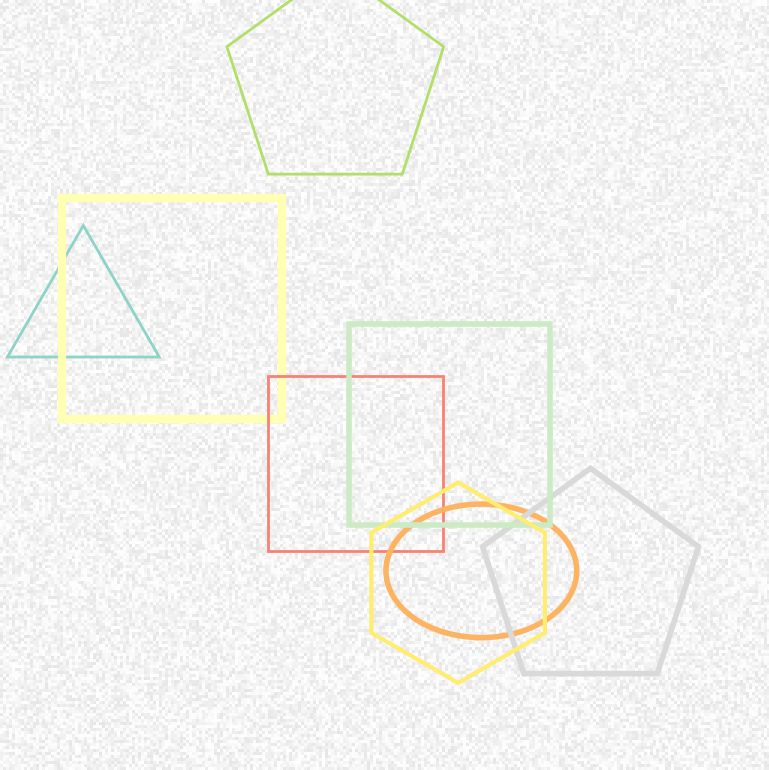[{"shape": "triangle", "thickness": 1, "radius": 0.57, "center": [0.108, 0.593]}, {"shape": "square", "thickness": 3, "radius": 0.72, "center": [0.223, 0.599]}, {"shape": "square", "thickness": 1, "radius": 0.57, "center": [0.461, 0.398]}, {"shape": "oval", "thickness": 2, "radius": 0.62, "center": [0.625, 0.259]}, {"shape": "pentagon", "thickness": 1, "radius": 0.74, "center": [0.435, 0.894]}, {"shape": "pentagon", "thickness": 2, "radius": 0.74, "center": [0.767, 0.244]}, {"shape": "square", "thickness": 2, "radius": 0.65, "center": [0.583, 0.448]}, {"shape": "hexagon", "thickness": 1.5, "radius": 0.65, "center": [0.595, 0.243]}]